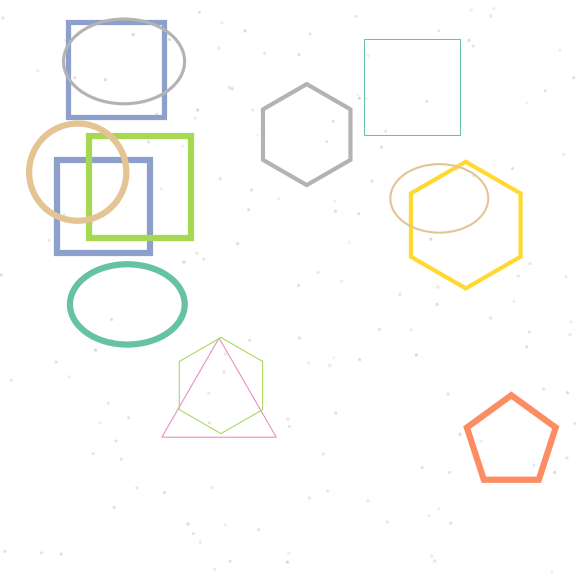[{"shape": "square", "thickness": 0.5, "radius": 0.42, "center": [0.713, 0.849]}, {"shape": "oval", "thickness": 3, "radius": 0.5, "center": [0.22, 0.472]}, {"shape": "pentagon", "thickness": 3, "radius": 0.4, "center": [0.885, 0.234]}, {"shape": "square", "thickness": 2.5, "radius": 0.41, "center": [0.201, 0.879]}, {"shape": "square", "thickness": 3, "radius": 0.4, "center": [0.18, 0.642]}, {"shape": "triangle", "thickness": 0.5, "radius": 0.57, "center": [0.379, 0.299]}, {"shape": "square", "thickness": 3, "radius": 0.44, "center": [0.243, 0.676]}, {"shape": "hexagon", "thickness": 0.5, "radius": 0.42, "center": [0.383, 0.332]}, {"shape": "hexagon", "thickness": 2, "radius": 0.55, "center": [0.806, 0.609]}, {"shape": "circle", "thickness": 3, "radius": 0.42, "center": [0.135, 0.701]}, {"shape": "oval", "thickness": 1, "radius": 0.42, "center": [0.761, 0.656]}, {"shape": "hexagon", "thickness": 2, "radius": 0.44, "center": [0.531, 0.766]}, {"shape": "oval", "thickness": 1.5, "radius": 0.52, "center": [0.215, 0.893]}]